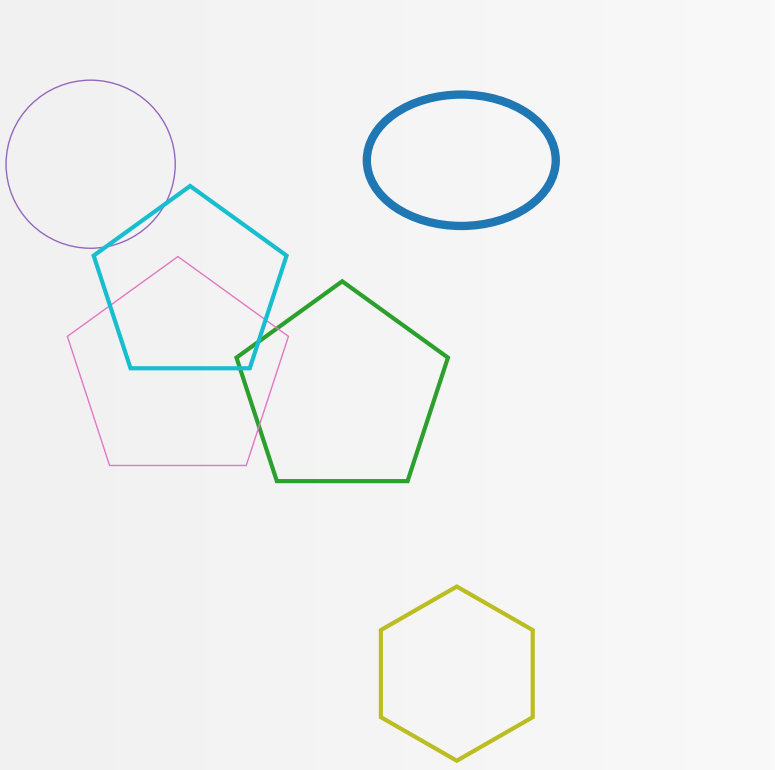[{"shape": "oval", "thickness": 3, "radius": 0.61, "center": [0.595, 0.792]}, {"shape": "pentagon", "thickness": 1.5, "radius": 0.72, "center": [0.442, 0.491]}, {"shape": "circle", "thickness": 0.5, "radius": 0.55, "center": [0.117, 0.787]}, {"shape": "pentagon", "thickness": 0.5, "radius": 0.75, "center": [0.23, 0.517]}, {"shape": "hexagon", "thickness": 1.5, "radius": 0.57, "center": [0.589, 0.125]}, {"shape": "pentagon", "thickness": 1.5, "radius": 0.65, "center": [0.245, 0.628]}]